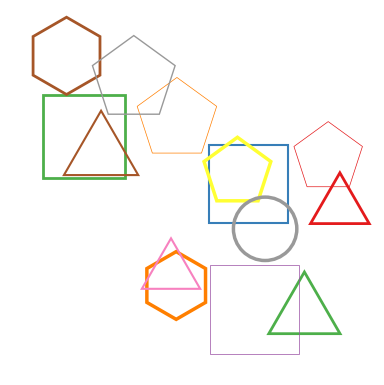[{"shape": "pentagon", "thickness": 0.5, "radius": 0.47, "center": [0.852, 0.591]}, {"shape": "triangle", "thickness": 2, "radius": 0.44, "center": [0.883, 0.463]}, {"shape": "square", "thickness": 1.5, "radius": 0.51, "center": [0.645, 0.522]}, {"shape": "triangle", "thickness": 2, "radius": 0.53, "center": [0.791, 0.187]}, {"shape": "square", "thickness": 2, "radius": 0.53, "center": [0.218, 0.646]}, {"shape": "square", "thickness": 0.5, "radius": 0.58, "center": [0.662, 0.197]}, {"shape": "pentagon", "thickness": 0.5, "radius": 0.54, "center": [0.46, 0.69]}, {"shape": "hexagon", "thickness": 2.5, "radius": 0.44, "center": [0.458, 0.258]}, {"shape": "pentagon", "thickness": 2.5, "radius": 0.46, "center": [0.617, 0.552]}, {"shape": "hexagon", "thickness": 2, "radius": 0.5, "center": [0.173, 0.855]}, {"shape": "triangle", "thickness": 1.5, "radius": 0.56, "center": [0.263, 0.601]}, {"shape": "triangle", "thickness": 1.5, "radius": 0.44, "center": [0.444, 0.294]}, {"shape": "pentagon", "thickness": 1, "radius": 0.56, "center": [0.348, 0.795]}, {"shape": "circle", "thickness": 2.5, "radius": 0.41, "center": [0.689, 0.406]}]